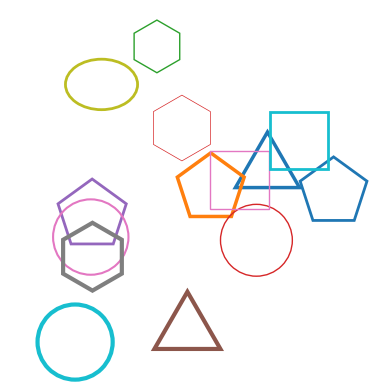[{"shape": "triangle", "thickness": 2.5, "radius": 0.48, "center": [0.695, 0.561]}, {"shape": "pentagon", "thickness": 2, "radius": 0.46, "center": [0.866, 0.501]}, {"shape": "pentagon", "thickness": 2.5, "radius": 0.46, "center": [0.547, 0.512]}, {"shape": "hexagon", "thickness": 1, "radius": 0.34, "center": [0.408, 0.879]}, {"shape": "hexagon", "thickness": 0.5, "radius": 0.43, "center": [0.473, 0.667]}, {"shape": "circle", "thickness": 1, "radius": 0.47, "center": [0.666, 0.376]}, {"shape": "pentagon", "thickness": 2, "radius": 0.47, "center": [0.239, 0.442]}, {"shape": "triangle", "thickness": 3, "radius": 0.49, "center": [0.487, 0.143]}, {"shape": "square", "thickness": 1, "radius": 0.38, "center": [0.622, 0.532]}, {"shape": "circle", "thickness": 1.5, "radius": 0.49, "center": [0.236, 0.384]}, {"shape": "hexagon", "thickness": 3, "radius": 0.44, "center": [0.24, 0.333]}, {"shape": "oval", "thickness": 2, "radius": 0.47, "center": [0.264, 0.781]}, {"shape": "circle", "thickness": 3, "radius": 0.49, "center": [0.195, 0.112]}, {"shape": "square", "thickness": 2, "radius": 0.37, "center": [0.777, 0.635]}]